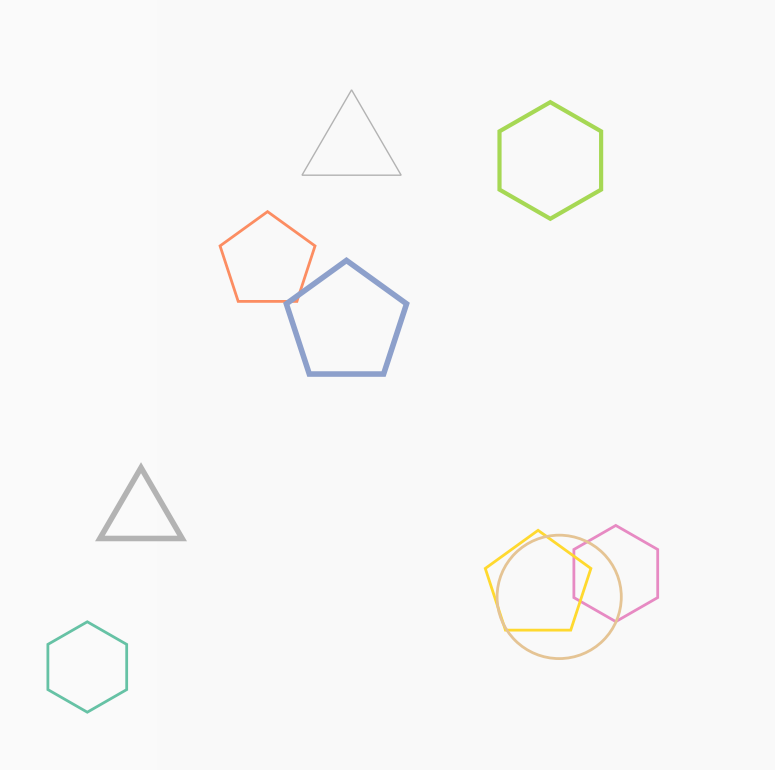[{"shape": "hexagon", "thickness": 1, "radius": 0.29, "center": [0.113, 0.134]}, {"shape": "pentagon", "thickness": 1, "radius": 0.32, "center": [0.345, 0.661]}, {"shape": "pentagon", "thickness": 2, "radius": 0.41, "center": [0.447, 0.58]}, {"shape": "hexagon", "thickness": 1, "radius": 0.31, "center": [0.795, 0.255]}, {"shape": "hexagon", "thickness": 1.5, "radius": 0.38, "center": [0.71, 0.792]}, {"shape": "pentagon", "thickness": 1, "radius": 0.36, "center": [0.694, 0.24]}, {"shape": "circle", "thickness": 1, "radius": 0.4, "center": [0.722, 0.225]}, {"shape": "triangle", "thickness": 2, "radius": 0.31, "center": [0.182, 0.331]}, {"shape": "triangle", "thickness": 0.5, "radius": 0.37, "center": [0.454, 0.809]}]